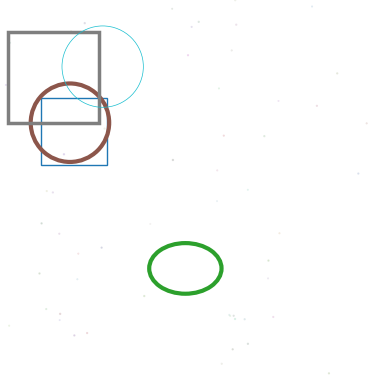[{"shape": "square", "thickness": 1, "radius": 0.43, "center": [0.192, 0.658]}, {"shape": "oval", "thickness": 3, "radius": 0.47, "center": [0.481, 0.303]}, {"shape": "circle", "thickness": 3, "radius": 0.51, "center": [0.182, 0.681]}, {"shape": "square", "thickness": 2.5, "radius": 0.59, "center": [0.139, 0.799]}, {"shape": "circle", "thickness": 0.5, "radius": 0.53, "center": [0.267, 0.827]}]